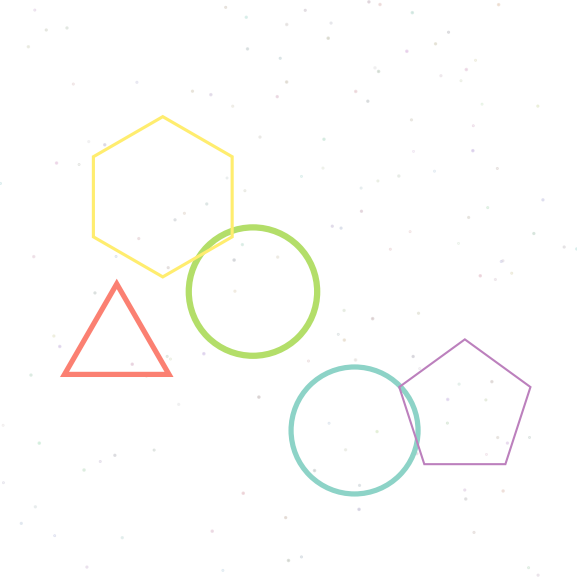[{"shape": "circle", "thickness": 2.5, "radius": 0.55, "center": [0.614, 0.254]}, {"shape": "triangle", "thickness": 2.5, "radius": 0.52, "center": [0.202, 0.403]}, {"shape": "circle", "thickness": 3, "radius": 0.56, "center": [0.438, 0.494]}, {"shape": "pentagon", "thickness": 1, "radius": 0.6, "center": [0.805, 0.292]}, {"shape": "hexagon", "thickness": 1.5, "radius": 0.69, "center": [0.282, 0.658]}]